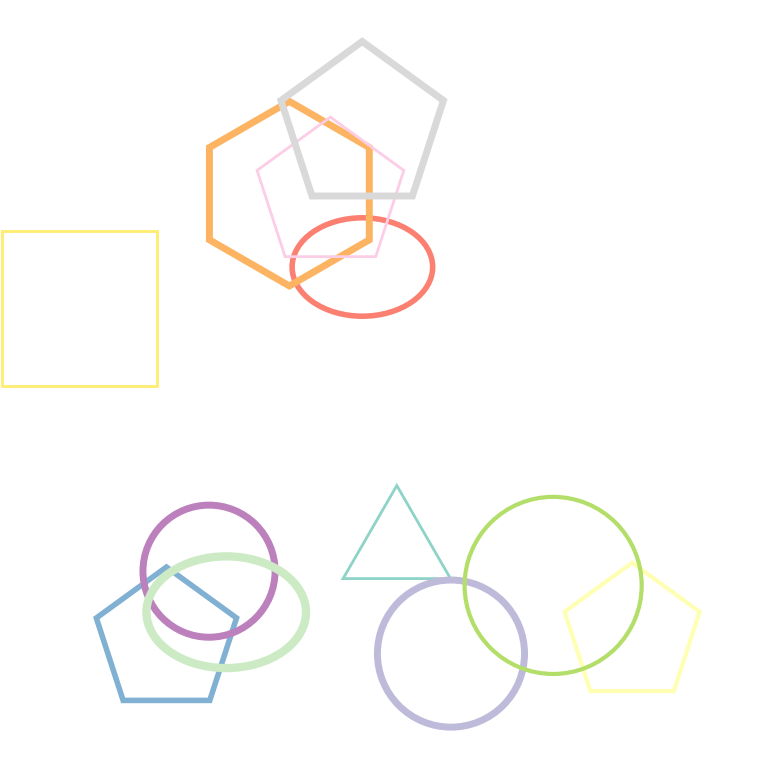[{"shape": "triangle", "thickness": 1, "radius": 0.4, "center": [0.515, 0.289]}, {"shape": "pentagon", "thickness": 1.5, "radius": 0.46, "center": [0.821, 0.177]}, {"shape": "circle", "thickness": 2.5, "radius": 0.48, "center": [0.586, 0.151]}, {"shape": "oval", "thickness": 2, "radius": 0.46, "center": [0.471, 0.653]}, {"shape": "pentagon", "thickness": 2, "radius": 0.48, "center": [0.216, 0.168]}, {"shape": "hexagon", "thickness": 2.5, "radius": 0.6, "center": [0.376, 0.748]}, {"shape": "circle", "thickness": 1.5, "radius": 0.58, "center": [0.718, 0.24]}, {"shape": "pentagon", "thickness": 1, "radius": 0.5, "center": [0.429, 0.748]}, {"shape": "pentagon", "thickness": 2.5, "radius": 0.55, "center": [0.47, 0.835]}, {"shape": "circle", "thickness": 2.5, "radius": 0.43, "center": [0.271, 0.258]}, {"shape": "oval", "thickness": 3, "radius": 0.52, "center": [0.294, 0.205]}, {"shape": "square", "thickness": 1, "radius": 0.5, "center": [0.103, 0.6]}]